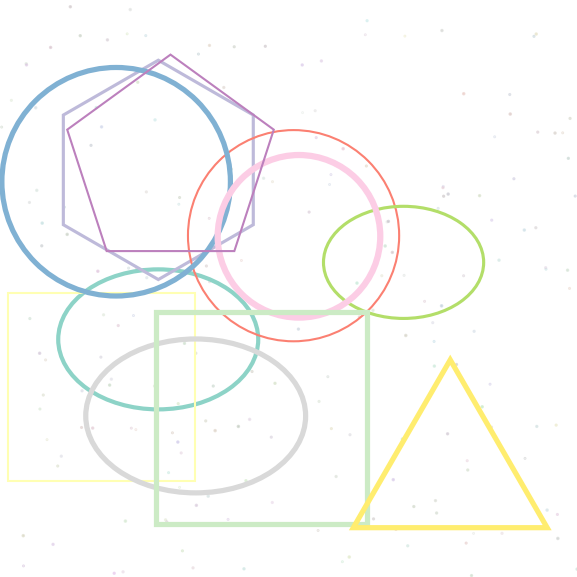[{"shape": "oval", "thickness": 2, "radius": 0.87, "center": [0.274, 0.411]}, {"shape": "square", "thickness": 1, "radius": 0.81, "center": [0.176, 0.329]}, {"shape": "hexagon", "thickness": 1.5, "radius": 0.95, "center": [0.274, 0.705]}, {"shape": "circle", "thickness": 1, "radius": 0.91, "center": [0.508, 0.591]}, {"shape": "circle", "thickness": 2.5, "radius": 0.99, "center": [0.201, 0.684]}, {"shape": "oval", "thickness": 1.5, "radius": 0.69, "center": [0.699, 0.545]}, {"shape": "circle", "thickness": 3, "radius": 0.7, "center": [0.518, 0.59]}, {"shape": "oval", "thickness": 2.5, "radius": 0.95, "center": [0.339, 0.279]}, {"shape": "pentagon", "thickness": 1, "radius": 0.94, "center": [0.295, 0.716]}, {"shape": "square", "thickness": 2.5, "radius": 0.91, "center": [0.453, 0.275]}, {"shape": "triangle", "thickness": 2.5, "radius": 0.97, "center": [0.78, 0.182]}]